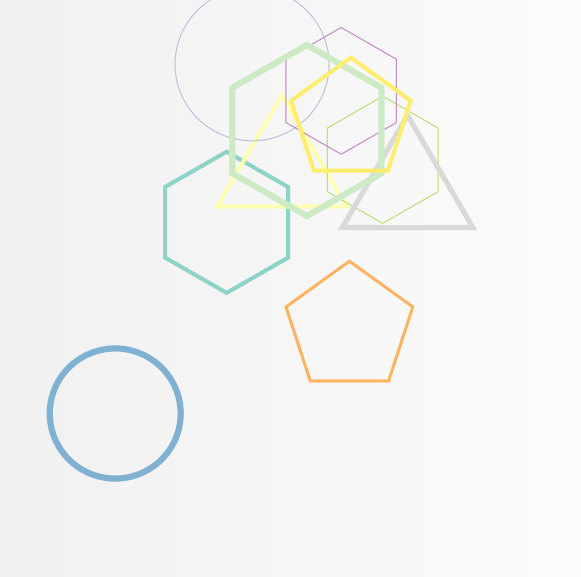[{"shape": "hexagon", "thickness": 2, "radius": 0.61, "center": [0.39, 0.614]}, {"shape": "triangle", "thickness": 2, "radius": 0.64, "center": [0.485, 0.706]}, {"shape": "circle", "thickness": 0.5, "radius": 0.66, "center": [0.434, 0.888]}, {"shape": "circle", "thickness": 3, "radius": 0.56, "center": [0.198, 0.283]}, {"shape": "pentagon", "thickness": 1.5, "radius": 0.57, "center": [0.601, 0.432]}, {"shape": "hexagon", "thickness": 0.5, "radius": 0.55, "center": [0.658, 0.722]}, {"shape": "triangle", "thickness": 2.5, "radius": 0.65, "center": [0.701, 0.67]}, {"shape": "hexagon", "thickness": 0.5, "radius": 0.55, "center": [0.587, 0.842]}, {"shape": "hexagon", "thickness": 3, "radius": 0.74, "center": [0.528, 0.773]}, {"shape": "pentagon", "thickness": 2, "radius": 0.54, "center": [0.604, 0.791]}]